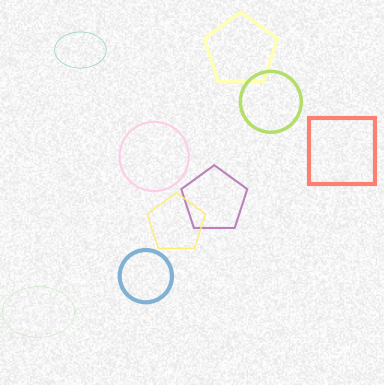[{"shape": "oval", "thickness": 0.5, "radius": 0.34, "center": [0.209, 0.87]}, {"shape": "pentagon", "thickness": 2.5, "radius": 0.5, "center": [0.626, 0.869]}, {"shape": "square", "thickness": 3, "radius": 0.43, "center": [0.888, 0.607]}, {"shape": "circle", "thickness": 3, "radius": 0.34, "center": [0.379, 0.283]}, {"shape": "circle", "thickness": 2.5, "radius": 0.4, "center": [0.703, 0.736]}, {"shape": "circle", "thickness": 1.5, "radius": 0.45, "center": [0.4, 0.594]}, {"shape": "pentagon", "thickness": 1.5, "radius": 0.45, "center": [0.557, 0.481]}, {"shape": "oval", "thickness": 0.5, "radius": 0.47, "center": [0.1, 0.19]}, {"shape": "pentagon", "thickness": 1, "radius": 0.4, "center": [0.458, 0.42]}]